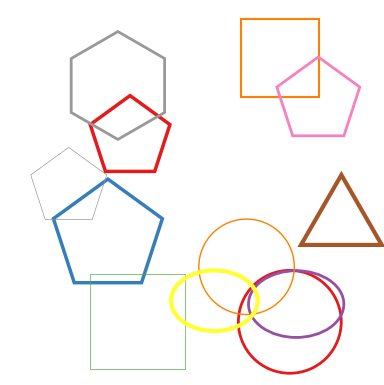[{"shape": "circle", "thickness": 2, "radius": 0.67, "center": [0.753, 0.164]}, {"shape": "pentagon", "thickness": 2.5, "radius": 0.54, "center": [0.338, 0.643]}, {"shape": "pentagon", "thickness": 2.5, "radius": 0.74, "center": [0.28, 0.386]}, {"shape": "square", "thickness": 0.5, "radius": 0.62, "center": [0.358, 0.165]}, {"shape": "oval", "thickness": 2, "radius": 0.62, "center": [0.769, 0.21]}, {"shape": "circle", "thickness": 1, "radius": 0.62, "center": [0.64, 0.307]}, {"shape": "square", "thickness": 1.5, "radius": 0.5, "center": [0.727, 0.849]}, {"shape": "oval", "thickness": 3, "radius": 0.56, "center": [0.557, 0.219]}, {"shape": "triangle", "thickness": 3, "radius": 0.61, "center": [0.887, 0.424]}, {"shape": "pentagon", "thickness": 2, "radius": 0.57, "center": [0.827, 0.739]}, {"shape": "hexagon", "thickness": 2, "radius": 0.7, "center": [0.306, 0.778]}, {"shape": "pentagon", "thickness": 0.5, "radius": 0.52, "center": [0.178, 0.514]}]